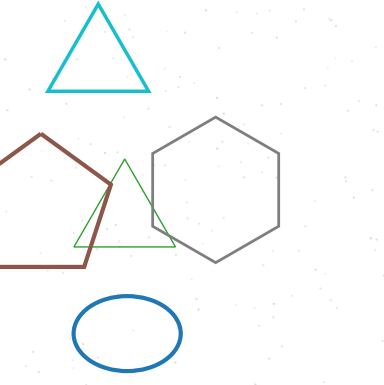[{"shape": "oval", "thickness": 3, "radius": 0.7, "center": [0.33, 0.133]}, {"shape": "triangle", "thickness": 1, "radius": 0.76, "center": [0.324, 0.435]}, {"shape": "pentagon", "thickness": 3, "radius": 0.96, "center": [0.106, 0.461]}, {"shape": "hexagon", "thickness": 2, "radius": 0.94, "center": [0.56, 0.507]}, {"shape": "triangle", "thickness": 2.5, "radius": 0.76, "center": [0.255, 0.838]}]